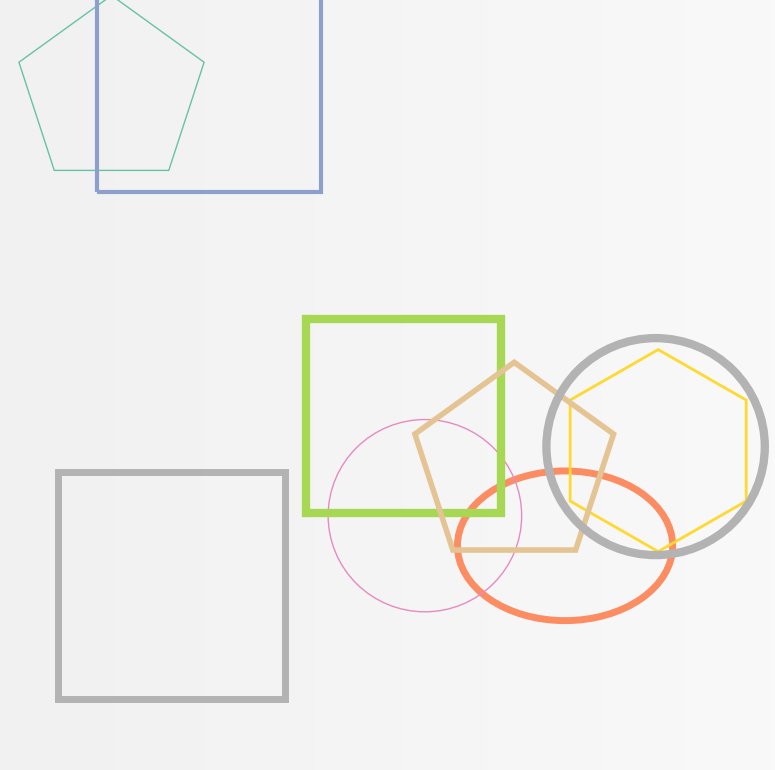[{"shape": "pentagon", "thickness": 0.5, "radius": 0.63, "center": [0.144, 0.88]}, {"shape": "oval", "thickness": 2.5, "radius": 0.69, "center": [0.729, 0.291]}, {"shape": "square", "thickness": 1.5, "radius": 0.72, "center": [0.27, 0.894]}, {"shape": "circle", "thickness": 0.5, "radius": 0.62, "center": [0.548, 0.33]}, {"shape": "square", "thickness": 3, "radius": 0.63, "center": [0.521, 0.46]}, {"shape": "hexagon", "thickness": 1, "radius": 0.66, "center": [0.849, 0.415]}, {"shape": "pentagon", "thickness": 2, "radius": 0.67, "center": [0.664, 0.395]}, {"shape": "circle", "thickness": 3, "radius": 0.7, "center": [0.846, 0.42]}, {"shape": "square", "thickness": 2.5, "radius": 0.73, "center": [0.221, 0.24]}]